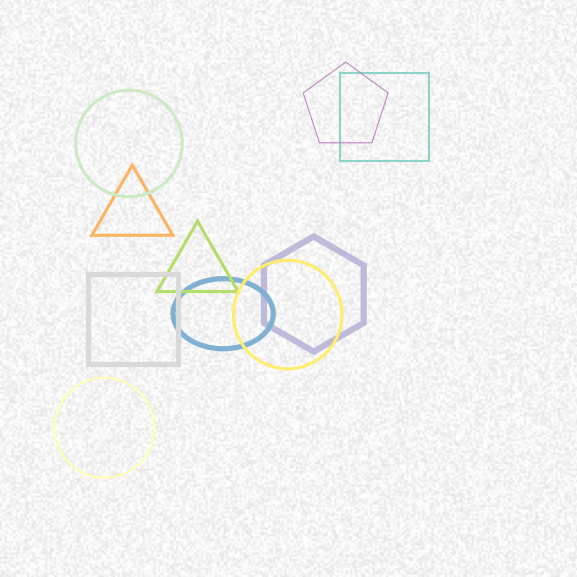[{"shape": "square", "thickness": 1, "radius": 0.38, "center": [0.666, 0.796]}, {"shape": "circle", "thickness": 1, "radius": 0.43, "center": [0.181, 0.258]}, {"shape": "hexagon", "thickness": 3, "radius": 0.5, "center": [0.543, 0.49]}, {"shape": "oval", "thickness": 2.5, "radius": 0.43, "center": [0.386, 0.456]}, {"shape": "triangle", "thickness": 1.5, "radius": 0.4, "center": [0.229, 0.632]}, {"shape": "triangle", "thickness": 1.5, "radius": 0.41, "center": [0.342, 0.535]}, {"shape": "square", "thickness": 2.5, "radius": 0.39, "center": [0.23, 0.447]}, {"shape": "pentagon", "thickness": 0.5, "radius": 0.39, "center": [0.599, 0.814]}, {"shape": "circle", "thickness": 1.5, "radius": 0.46, "center": [0.223, 0.751]}, {"shape": "circle", "thickness": 1.5, "radius": 0.47, "center": [0.498, 0.454]}]